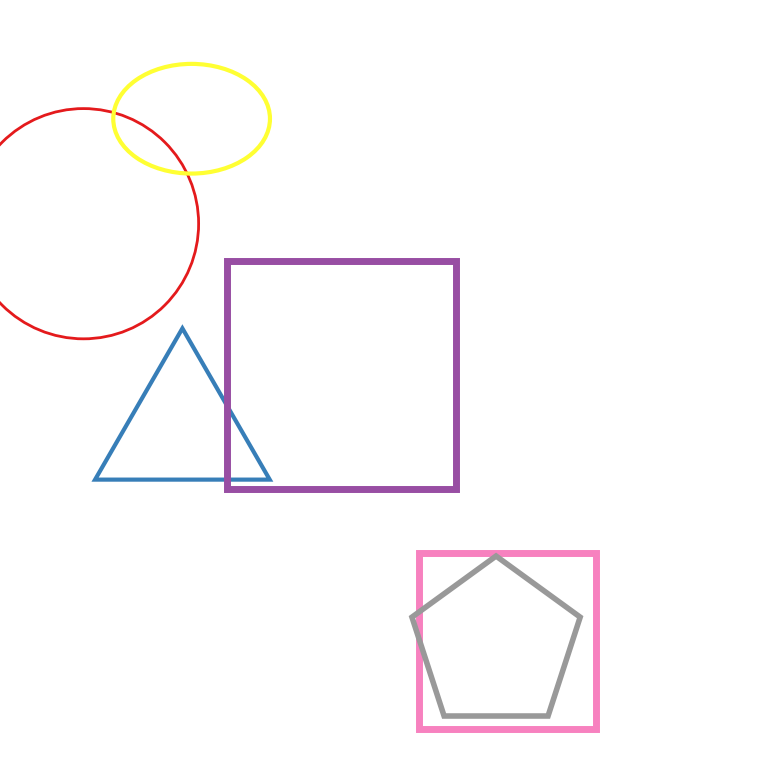[{"shape": "circle", "thickness": 1, "radius": 0.75, "center": [0.108, 0.709]}, {"shape": "triangle", "thickness": 1.5, "radius": 0.65, "center": [0.237, 0.443]}, {"shape": "square", "thickness": 2.5, "radius": 0.74, "center": [0.444, 0.513]}, {"shape": "oval", "thickness": 1.5, "radius": 0.51, "center": [0.249, 0.846]}, {"shape": "square", "thickness": 2.5, "radius": 0.57, "center": [0.659, 0.167]}, {"shape": "pentagon", "thickness": 2, "radius": 0.57, "center": [0.644, 0.163]}]